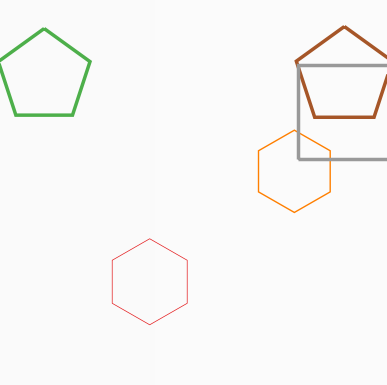[{"shape": "hexagon", "thickness": 0.5, "radius": 0.56, "center": [0.386, 0.268]}, {"shape": "pentagon", "thickness": 2.5, "radius": 0.62, "center": [0.114, 0.802]}, {"shape": "hexagon", "thickness": 1, "radius": 0.53, "center": [0.76, 0.555]}, {"shape": "pentagon", "thickness": 2.5, "radius": 0.65, "center": [0.889, 0.801]}, {"shape": "square", "thickness": 2.5, "radius": 0.61, "center": [0.891, 0.709]}]